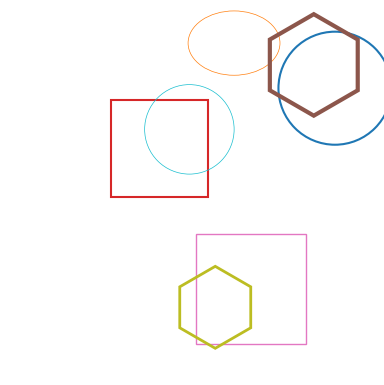[{"shape": "circle", "thickness": 1.5, "radius": 0.73, "center": [0.87, 0.771]}, {"shape": "oval", "thickness": 0.5, "radius": 0.6, "center": [0.608, 0.888]}, {"shape": "square", "thickness": 1.5, "radius": 0.63, "center": [0.414, 0.614]}, {"shape": "hexagon", "thickness": 3, "radius": 0.66, "center": [0.815, 0.831]}, {"shape": "square", "thickness": 1, "radius": 0.71, "center": [0.653, 0.248]}, {"shape": "hexagon", "thickness": 2, "radius": 0.53, "center": [0.559, 0.202]}, {"shape": "circle", "thickness": 0.5, "radius": 0.58, "center": [0.492, 0.664]}]